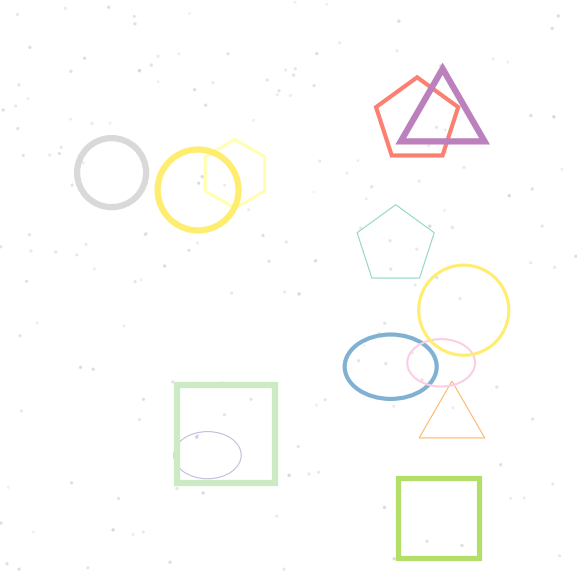[{"shape": "pentagon", "thickness": 0.5, "radius": 0.35, "center": [0.685, 0.574]}, {"shape": "hexagon", "thickness": 1.5, "radius": 0.3, "center": [0.407, 0.698]}, {"shape": "oval", "thickness": 0.5, "radius": 0.29, "center": [0.359, 0.211]}, {"shape": "pentagon", "thickness": 2, "radius": 0.37, "center": [0.722, 0.79]}, {"shape": "oval", "thickness": 2, "radius": 0.4, "center": [0.677, 0.364]}, {"shape": "triangle", "thickness": 0.5, "radius": 0.33, "center": [0.783, 0.274]}, {"shape": "square", "thickness": 2.5, "radius": 0.35, "center": [0.76, 0.102]}, {"shape": "oval", "thickness": 1, "radius": 0.29, "center": [0.764, 0.371]}, {"shape": "circle", "thickness": 3, "radius": 0.3, "center": [0.193, 0.7]}, {"shape": "triangle", "thickness": 3, "radius": 0.42, "center": [0.767, 0.796]}, {"shape": "square", "thickness": 3, "radius": 0.42, "center": [0.392, 0.248]}, {"shape": "circle", "thickness": 3, "radius": 0.35, "center": [0.343, 0.67]}, {"shape": "circle", "thickness": 1.5, "radius": 0.39, "center": [0.803, 0.462]}]